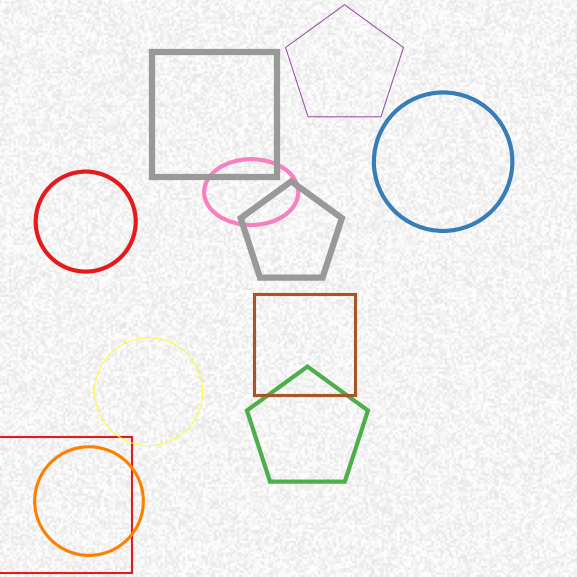[{"shape": "circle", "thickness": 2, "radius": 0.43, "center": [0.148, 0.615]}, {"shape": "square", "thickness": 1, "radius": 0.59, "center": [0.11, 0.125]}, {"shape": "circle", "thickness": 2, "radius": 0.6, "center": [0.767, 0.719]}, {"shape": "pentagon", "thickness": 2, "radius": 0.55, "center": [0.532, 0.254]}, {"shape": "pentagon", "thickness": 0.5, "radius": 0.54, "center": [0.597, 0.884]}, {"shape": "circle", "thickness": 1.5, "radius": 0.47, "center": [0.154, 0.131]}, {"shape": "circle", "thickness": 0.5, "radius": 0.47, "center": [0.257, 0.321]}, {"shape": "square", "thickness": 1.5, "radius": 0.44, "center": [0.527, 0.402]}, {"shape": "oval", "thickness": 2, "radius": 0.41, "center": [0.435, 0.667]}, {"shape": "square", "thickness": 3, "radius": 0.54, "center": [0.371, 0.801]}, {"shape": "pentagon", "thickness": 3, "radius": 0.46, "center": [0.504, 0.593]}]